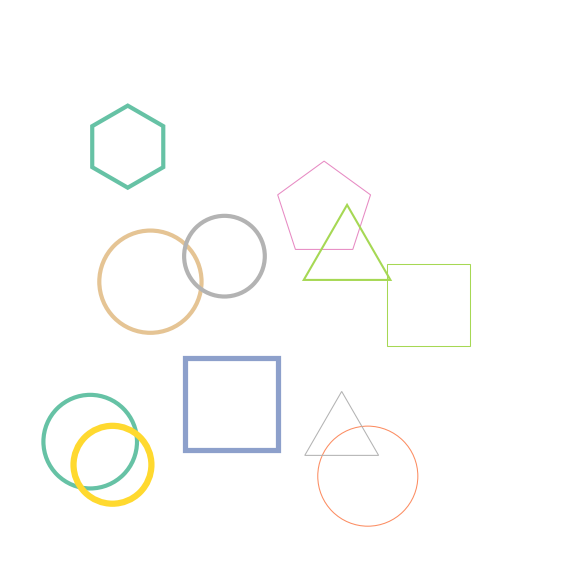[{"shape": "circle", "thickness": 2, "radius": 0.41, "center": [0.156, 0.234]}, {"shape": "hexagon", "thickness": 2, "radius": 0.36, "center": [0.221, 0.745]}, {"shape": "circle", "thickness": 0.5, "radius": 0.43, "center": [0.637, 0.175]}, {"shape": "square", "thickness": 2.5, "radius": 0.4, "center": [0.401, 0.299]}, {"shape": "pentagon", "thickness": 0.5, "radius": 0.42, "center": [0.561, 0.636]}, {"shape": "triangle", "thickness": 1, "radius": 0.43, "center": [0.601, 0.558]}, {"shape": "square", "thickness": 0.5, "radius": 0.36, "center": [0.742, 0.471]}, {"shape": "circle", "thickness": 3, "radius": 0.34, "center": [0.195, 0.194]}, {"shape": "circle", "thickness": 2, "radius": 0.44, "center": [0.26, 0.511]}, {"shape": "circle", "thickness": 2, "radius": 0.35, "center": [0.389, 0.556]}, {"shape": "triangle", "thickness": 0.5, "radius": 0.37, "center": [0.592, 0.248]}]